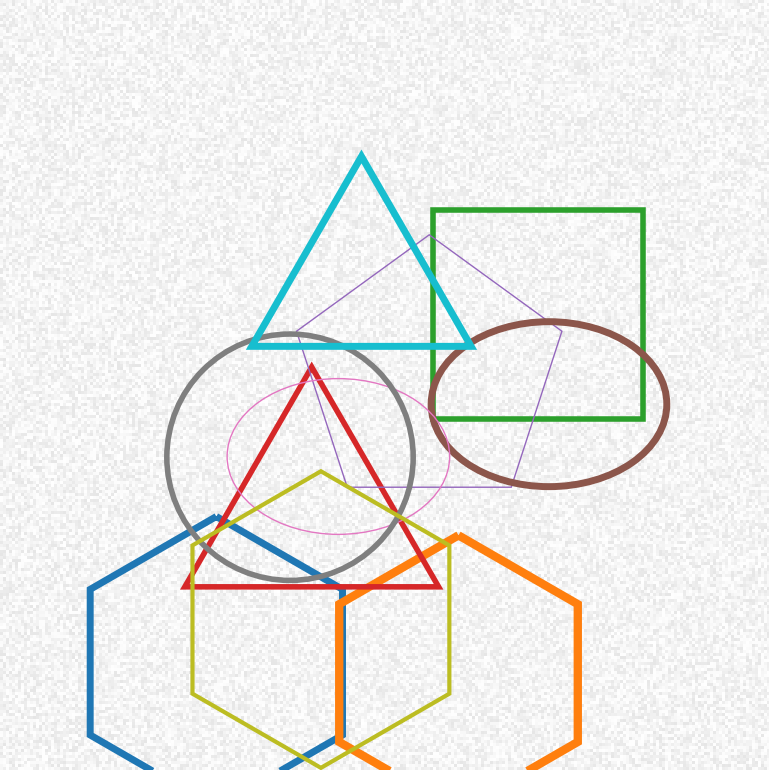[{"shape": "hexagon", "thickness": 2.5, "radius": 0.95, "center": [0.281, 0.14]}, {"shape": "hexagon", "thickness": 3, "radius": 0.89, "center": [0.595, 0.126]}, {"shape": "square", "thickness": 2, "radius": 0.68, "center": [0.699, 0.592]}, {"shape": "triangle", "thickness": 2, "radius": 0.95, "center": [0.405, 0.333]}, {"shape": "pentagon", "thickness": 0.5, "radius": 0.91, "center": [0.557, 0.514]}, {"shape": "oval", "thickness": 2.5, "radius": 0.77, "center": [0.713, 0.475]}, {"shape": "oval", "thickness": 0.5, "radius": 0.72, "center": [0.439, 0.407]}, {"shape": "circle", "thickness": 2, "radius": 0.8, "center": [0.377, 0.406]}, {"shape": "hexagon", "thickness": 1.5, "radius": 0.96, "center": [0.417, 0.195]}, {"shape": "triangle", "thickness": 2.5, "radius": 0.82, "center": [0.469, 0.632]}]